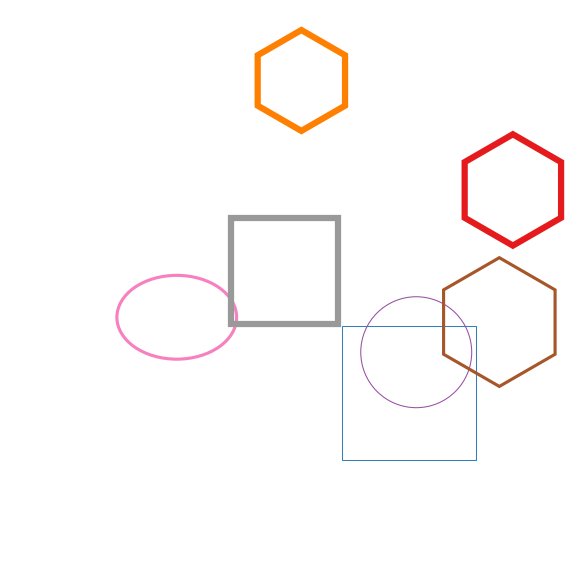[{"shape": "hexagon", "thickness": 3, "radius": 0.48, "center": [0.888, 0.67]}, {"shape": "square", "thickness": 0.5, "radius": 0.58, "center": [0.709, 0.318]}, {"shape": "circle", "thickness": 0.5, "radius": 0.48, "center": [0.721, 0.389]}, {"shape": "hexagon", "thickness": 3, "radius": 0.44, "center": [0.522, 0.86]}, {"shape": "hexagon", "thickness": 1.5, "radius": 0.56, "center": [0.865, 0.441]}, {"shape": "oval", "thickness": 1.5, "radius": 0.52, "center": [0.306, 0.45]}, {"shape": "square", "thickness": 3, "radius": 0.46, "center": [0.493, 0.529]}]